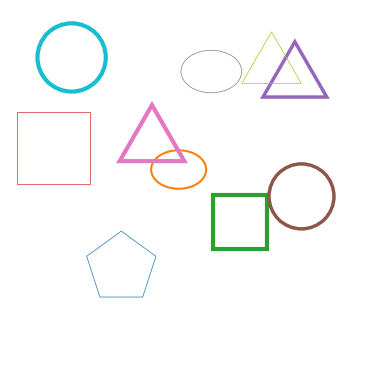[{"shape": "pentagon", "thickness": 0.5, "radius": 0.47, "center": [0.315, 0.305]}, {"shape": "oval", "thickness": 1.5, "radius": 0.36, "center": [0.464, 0.56]}, {"shape": "square", "thickness": 3, "radius": 0.35, "center": [0.623, 0.423]}, {"shape": "square", "thickness": 0.5, "radius": 0.47, "center": [0.139, 0.616]}, {"shape": "triangle", "thickness": 2.5, "radius": 0.48, "center": [0.766, 0.796]}, {"shape": "circle", "thickness": 2.5, "radius": 0.42, "center": [0.783, 0.49]}, {"shape": "triangle", "thickness": 3, "radius": 0.49, "center": [0.395, 0.63]}, {"shape": "oval", "thickness": 0.5, "radius": 0.39, "center": [0.549, 0.814]}, {"shape": "triangle", "thickness": 0.5, "radius": 0.45, "center": [0.705, 0.828]}, {"shape": "circle", "thickness": 3, "radius": 0.44, "center": [0.186, 0.851]}]